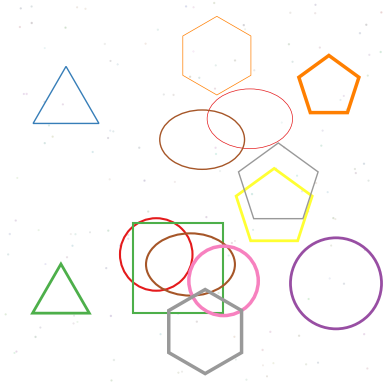[{"shape": "circle", "thickness": 1.5, "radius": 0.47, "center": [0.406, 0.339]}, {"shape": "oval", "thickness": 0.5, "radius": 0.55, "center": [0.649, 0.691]}, {"shape": "triangle", "thickness": 1, "radius": 0.49, "center": [0.171, 0.729]}, {"shape": "square", "thickness": 1.5, "radius": 0.58, "center": [0.462, 0.305]}, {"shape": "triangle", "thickness": 2, "radius": 0.43, "center": [0.158, 0.229]}, {"shape": "circle", "thickness": 2, "radius": 0.59, "center": [0.873, 0.264]}, {"shape": "pentagon", "thickness": 2.5, "radius": 0.41, "center": [0.854, 0.774]}, {"shape": "hexagon", "thickness": 0.5, "radius": 0.51, "center": [0.563, 0.855]}, {"shape": "pentagon", "thickness": 2, "radius": 0.52, "center": [0.712, 0.459]}, {"shape": "oval", "thickness": 1.5, "radius": 0.58, "center": [0.495, 0.313]}, {"shape": "oval", "thickness": 1, "radius": 0.55, "center": [0.525, 0.637]}, {"shape": "circle", "thickness": 2.5, "radius": 0.45, "center": [0.581, 0.27]}, {"shape": "hexagon", "thickness": 2.5, "radius": 0.55, "center": [0.533, 0.139]}, {"shape": "pentagon", "thickness": 1, "radius": 0.54, "center": [0.723, 0.52]}]